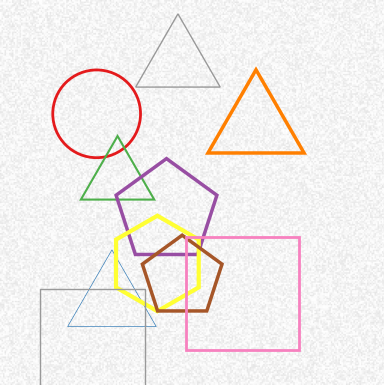[{"shape": "circle", "thickness": 2, "radius": 0.57, "center": [0.251, 0.704]}, {"shape": "triangle", "thickness": 0.5, "radius": 0.66, "center": [0.291, 0.218]}, {"shape": "triangle", "thickness": 1.5, "radius": 0.55, "center": [0.305, 0.537]}, {"shape": "pentagon", "thickness": 2.5, "radius": 0.69, "center": [0.432, 0.45]}, {"shape": "triangle", "thickness": 2.5, "radius": 0.72, "center": [0.665, 0.675]}, {"shape": "hexagon", "thickness": 3, "radius": 0.62, "center": [0.409, 0.316]}, {"shape": "pentagon", "thickness": 2.5, "radius": 0.54, "center": [0.473, 0.28]}, {"shape": "square", "thickness": 2, "radius": 0.73, "center": [0.631, 0.237]}, {"shape": "triangle", "thickness": 1, "radius": 0.63, "center": [0.462, 0.837]}, {"shape": "square", "thickness": 1, "radius": 0.68, "center": [0.24, 0.114]}]